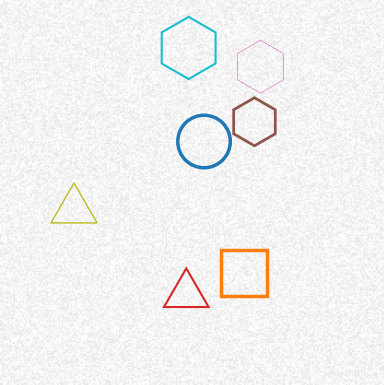[{"shape": "circle", "thickness": 2.5, "radius": 0.34, "center": [0.53, 0.632]}, {"shape": "square", "thickness": 2.5, "radius": 0.3, "center": [0.635, 0.291]}, {"shape": "triangle", "thickness": 1.5, "radius": 0.33, "center": [0.484, 0.236]}, {"shape": "hexagon", "thickness": 2, "radius": 0.31, "center": [0.661, 0.684]}, {"shape": "hexagon", "thickness": 0.5, "radius": 0.34, "center": [0.676, 0.827]}, {"shape": "triangle", "thickness": 1, "radius": 0.35, "center": [0.192, 0.456]}, {"shape": "hexagon", "thickness": 1.5, "radius": 0.4, "center": [0.49, 0.875]}]